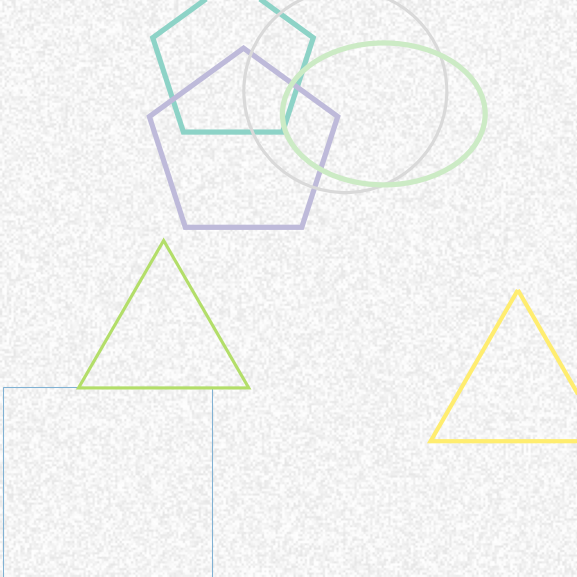[{"shape": "pentagon", "thickness": 2.5, "radius": 0.73, "center": [0.403, 0.889]}, {"shape": "pentagon", "thickness": 2.5, "radius": 0.86, "center": [0.422, 0.744]}, {"shape": "square", "thickness": 0.5, "radius": 0.9, "center": [0.186, 0.147]}, {"shape": "triangle", "thickness": 1.5, "radius": 0.85, "center": [0.283, 0.412]}, {"shape": "circle", "thickness": 1.5, "radius": 0.88, "center": [0.598, 0.841]}, {"shape": "oval", "thickness": 2.5, "radius": 0.88, "center": [0.665, 0.802]}, {"shape": "triangle", "thickness": 2, "radius": 0.87, "center": [0.897, 0.322]}]